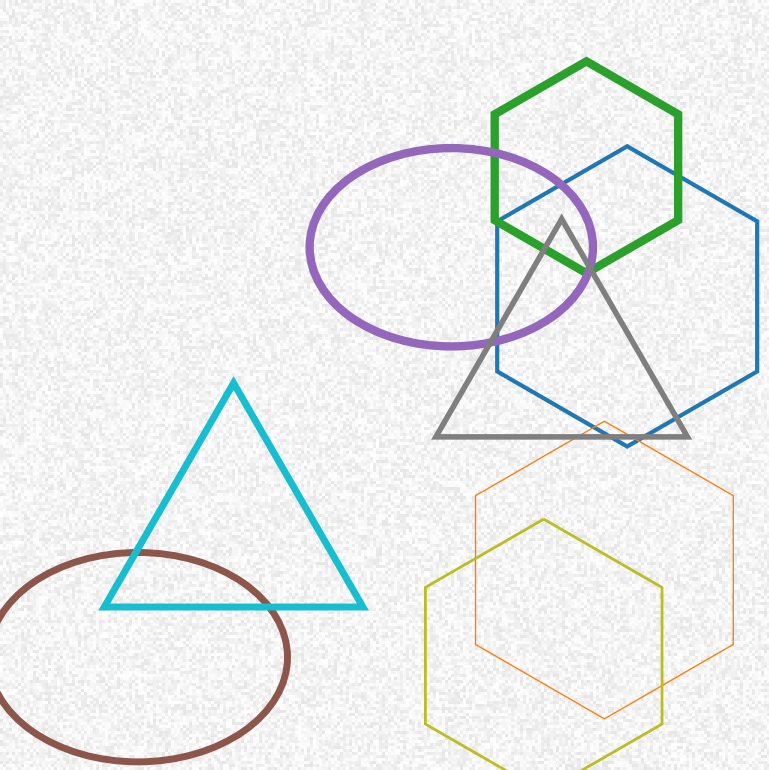[{"shape": "hexagon", "thickness": 1.5, "radius": 0.97, "center": [0.815, 0.615]}, {"shape": "hexagon", "thickness": 0.5, "radius": 0.97, "center": [0.785, 0.26]}, {"shape": "hexagon", "thickness": 3, "radius": 0.69, "center": [0.762, 0.783]}, {"shape": "oval", "thickness": 3, "radius": 0.92, "center": [0.586, 0.679]}, {"shape": "oval", "thickness": 2.5, "radius": 0.97, "center": [0.179, 0.147]}, {"shape": "triangle", "thickness": 2, "radius": 0.94, "center": [0.729, 0.527]}, {"shape": "hexagon", "thickness": 1, "radius": 0.89, "center": [0.706, 0.148]}, {"shape": "triangle", "thickness": 2.5, "radius": 0.97, "center": [0.303, 0.309]}]